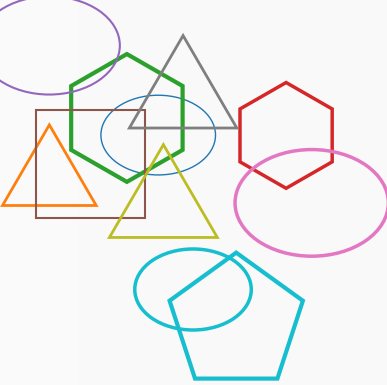[{"shape": "oval", "thickness": 1, "radius": 0.74, "center": [0.408, 0.649]}, {"shape": "triangle", "thickness": 2, "radius": 0.7, "center": [0.127, 0.536]}, {"shape": "hexagon", "thickness": 3, "radius": 0.83, "center": [0.327, 0.694]}, {"shape": "hexagon", "thickness": 2.5, "radius": 0.69, "center": [0.738, 0.648]}, {"shape": "oval", "thickness": 1.5, "radius": 0.91, "center": [0.127, 0.882]}, {"shape": "square", "thickness": 1.5, "radius": 0.7, "center": [0.233, 0.573]}, {"shape": "oval", "thickness": 2.5, "radius": 0.99, "center": [0.804, 0.473]}, {"shape": "triangle", "thickness": 2, "radius": 0.8, "center": [0.472, 0.748]}, {"shape": "triangle", "thickness": 2, "radius": 0.8, "center": [0.422, 0.464]}, {"shape": "oval", "thickness": 2.5, "radius": 0.75, "center": [0.498, 0.248]}, {"shape": "pentagon", "thickness": 3, "radius": 0.9, "center": [0.61, 0.163]}]